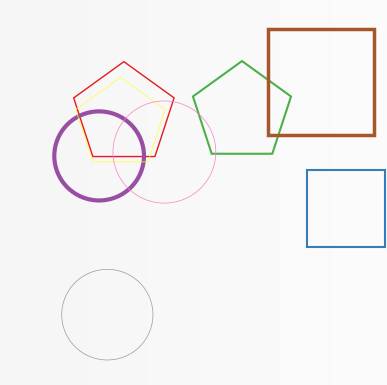[{"shape": "pentagon", "thickness": 1, "radius": 0.68, "center": [0.32, 0.704]}, {"shape": "square", "thickness": 1.5, "radius": 0.5, "center": [0.893, 0.458]}, {"shape": "pentagon", "thickness": 1.5, "radius": 0.67, "center": [0.625, 0.708]}, {"shape": "circle", "thickness": 3, "radius": 0.58, "center": [0.256, 0.595]}, {"shape": "pentagon", "thickness": 0.5, "radius": 0.61, "center": [0.311, 0.678]}, {"shape": "square", "thickness": 2.5, "radius": 0.69, "center": [0.828, 0.787]}, {"shape": "circle", "thickness": 0.5, "radius": 0.66, "center": [0.424, 0.605]}, {"shape": "circle", "thickness": 0.5, "radius": 0.59, "center": [0.277, 0.183]}]